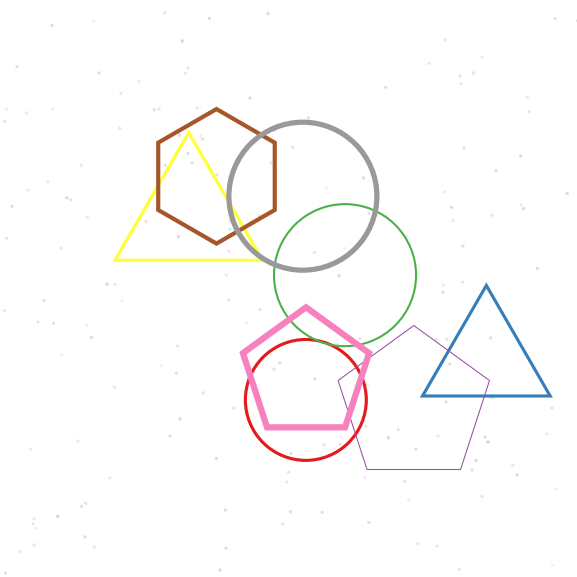[{"shape": "circle", "thickness": 1.5, "radius": 0.52, "center": [0.53, 0.307]}, {"shape": "triangle", "thickness": 1.5, "radius": 0.64, "center": [0.842, 0.377]}, {"shape": "circle", "thickness": 1, "radius": 0.61, "center": [0.597, 0.523]}, {"shape": "pentagon", "thickness": 0.5, "radius": 0.69, "center": [0.717, 0.298]}, {"shape": "triangle", "thickness": 1.5, "radius": 0.74, "center": [0.327, 0.622]}, {"shape": "hexagon", "thickness": 2, "radius": 0.58, "center": [0.375, 0.694]}, {"shape": "pentagon", "thickness": 3, "radius": 0.57, "center": [0.53, 0.352]}, {"shape": "circle", "thickness": 2.5, "radius": 0.64, "center": [0.524, 0.659]}]